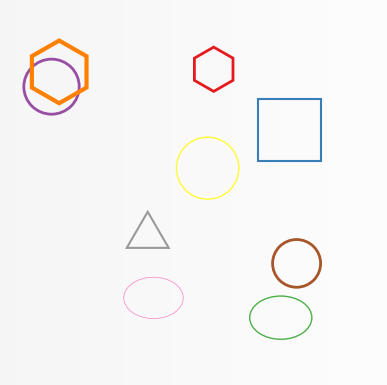[{"shape": "hexagon", "thickness": 2, "radius": 0.29, "center": [0.551, 0.82]}, {"shape": "square", "thickness": 1.5, "radius": 0.41, "center": [0.746, 0.662]}, {"shape": "oval", "thickness": 1, "radius": 0.4, "center": [0.725, 0.175]}, {"shape": "circle", "thickness": 2, "radius": 0.36, "center": [0.133, 0.775]}, {"shape": "hexagon", "thickness": 3, "radius": 0.41, "center": [0.153, 0.813]}, {"shape": "circle", "thickness": 1, "radius": 0.4, "center": [0.536, 0.563]}, {"shape": "circle", "thickness": 2, "radius": 0.31, "center": [0.765, 0.316]}, {"shape": "oval", "thickness": 0.5, "radius": 0.38, "center": [0.396, 0.226]}, {"shape": "triangle", "thickness": 1.5, "radius": 0.31, "center": [0.381, 0.387]}]